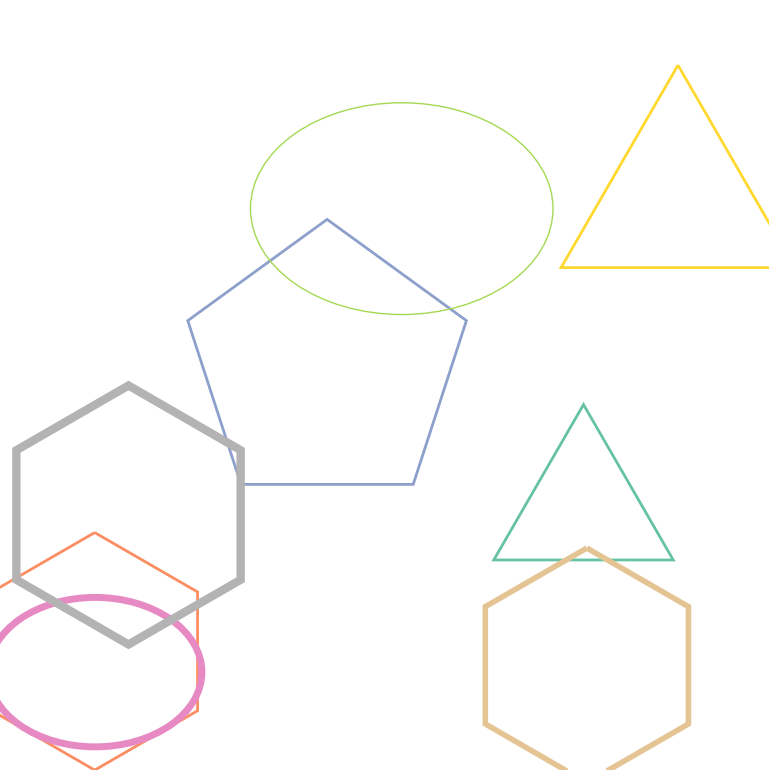[{"shape": "triangle", "thickness": 1, "radius": 0.67, "center": [0.758, 0.34]}, {"shape": "hexagon", "thickness": 1, "radius": 0.77, "center": [0.123, 0.154]}, {"shape": "pentagon", "thickness": 1, "radius": 0.95, "center": [0.425, 0.525]}, {"shape": "oval", "thickness": 2.5, "radius": 0.69, "center": [0.124, 0.127]}, {"shape": "oval", "thickness": 0.5, "radius": 0.98, "center": [0.522, 0.729]}, {"shape": "triangle", "thickness": 1, "radius": 0.88, "center": [0.88, 0.74]}, {"shape": "hexagon", "thickness": 2, "radius": 0.76, "center": [0.762, 0.136]}, {"shape": "hexagon", "thickness": 3, "radius": 0.84, "center": [0.167, 0.331]}]